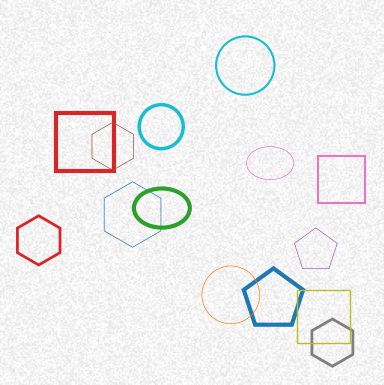[{"shape": "pentagon", "thickness": 3, "radius": 0.4, "center": [0.71, 0.222]}, {"shape": "hexagon", "thickness": 0.5, "radius": 0.43, "center": [0.344, 0.443]}, {"shape": "circle", "thickness": 0.5, "radius": 0.38, "center": [0.6, 0.234]}, {"shape": "oval", "thickness": 3, "radius": 0.36, "center": [0.42, 0.46]}, {"shape": "hexagon", "thickness": 2, "radius": 0.32, "center": [0.101, 0.376]}, {"shape": "square", "thickness": 3, "radius": 0.38, "center": [0.221, 0.631]}, {"shape": "pentagon", "thickness": 0.5, "radius": 0.29, "center": [0.82, 0.35]}, {"shape": "hexagon", "thickness": 0.5, "radius": 0.31, "center": [0.293, 0.62]}, {"shape": "square", "thickness": 1.5, "radius": 0.3, "center": [0.887, 0.535]}, {"shape": "oval", "thickness": 0.5, "radius": 0.31, "center": [0.702, 0.576]}, {"shape": "hexagon", "thickness": 2, "radius": 0.31, "center": [0.863, 0.11]}, {"shape": "square", "thickness": 1, "radius": 0.34, "center": [0.84, 0.177]}, {"shape": "circle", "thickness": 1.5, "radius": 0.38, "center": [0.637, 0.83]}, {"shape": "circle", "thickness": 2.5, "radius": 0.29, "center": [0.419, 0.671]}]